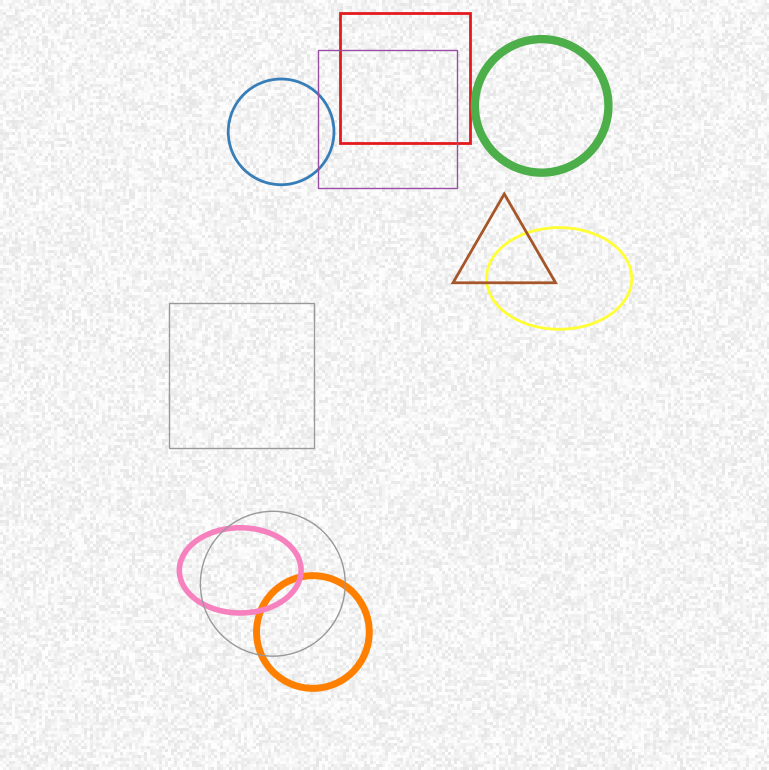[{"shape": "square", "thickness": 1, "radius": 0.42, "center": [0.526, 0.899]}, {"shape": "circle", "thickness": 1, "radius": 0.34, "center": [0.365, 0.829]}, {"shape": "circle", "thickness": 3, "radius": 0.43, "center": [0.703, 0.862]}, {"shape": "square", "thickness": 0.5, "radius": 0.45, "center": [0.504, 0.846]}, {"shape": "circle", "thickness": 2.5, "radius": 0.37, "center": [0.406, 0.179]}, {"shape": "oval", "thickness": 1, "radius": 0.47, "center": [0.726, 0.638]}, {"shape": "triangle", "thickness": 1, "radius": 0.38, "center": [0.655, 0.671]}, {"shape": "oval", "thickness": 2, "radius": 0.4, "center": [0.312, 0.259]}, {"shape": "circle", "thickness": 0.5, "radius": 0.47, "center": [0.354, 0.242]}, {"shape": "square", "thickness": 0.5, "radius": 0.47, "center": [0.314, 0.512]}]